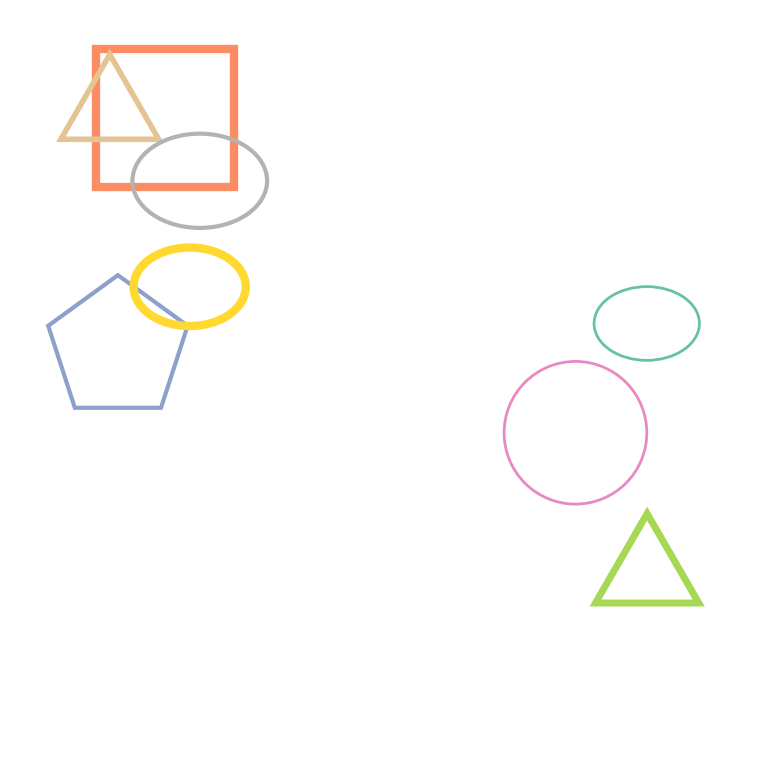[{"shape": "oval", "thickness": 1, "radius": 0.34, "center": [0.84, 0.58]}, {"shape": "square", "thickness": 3, "radius": 0.45, "center": [0.215, 0.847]}, {"shape": "pentagon", "thickness": 1.5, "radius": 0.48, "center": [0.153, 0.547]}, {"shape": "circle", "thickness": 1, "radius": 0.46, "center": [0.747, 0.438]}, {"shape": "triangle", "thickness": 2.5, "radius": 0.39, "center": [0.84, 0.256]}, {"shape": "oval", "thickness": 3, "radius": 0.36, "center": [0.246, 0.628]}, {"shape": "triangle", "thickness": 2, "radius": 0.37, "center": [0.143, 0.856]}, {"shape": "oval", "thickness": 1.5, "radius": 0.44, "center": [0.259, 0.765]}]